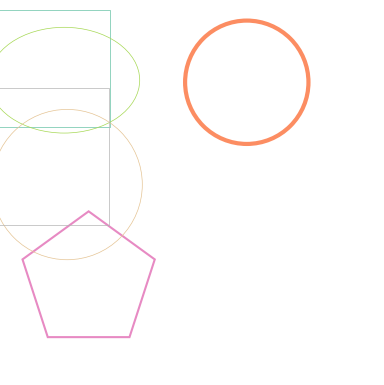[{"shape": "square", "thickness": 0.5, "radius": 0.76, "center": [0.133, 0.822]}, {"shape": "circle", "thickness": 3, "radius": 0.8, "center": [0.641, 0.786]}, {"shape": "pentagon", "thickness": 1.5, "radius": 0.9, "center": [0.23, 0.27]}, {"shape": "oval", "thickness": 0.5, "radius": 0.98, "center": [0.167, 0.792]}, {"shape": "circle", "thickness": 0.5, "radius": 0.98, "center": [0.174, 0.521]}, {"shape": "square", "thickness": 0.5, "radius": 0.89, "center": [0.105, 0.594]}]